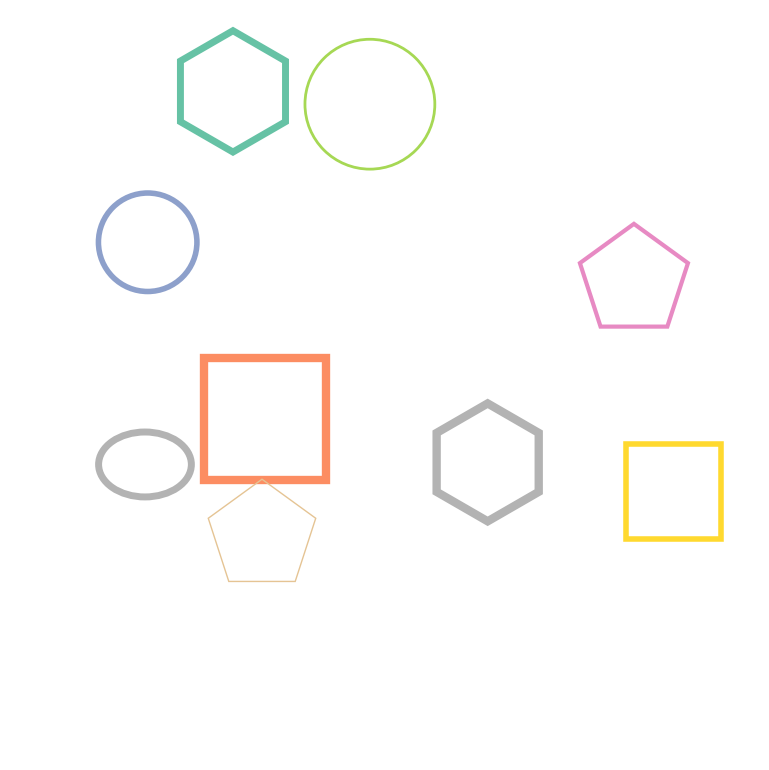[{"shape": "hexagon", "thickness": 2.5, "radius": 0.39, "center": [0.303, 0.881]}, {"shape": "square", "thickness": 3, "radius": 0.4, "center": [0.345, 0.456]}, {"shape": "circle", "thickness": 2, "radius": 0.32, "center": [0.192, 0.685]}, {"shape": "pentagon", "thickness": 1.5, "radius": 0.37, "center": [0.823, 0.636]}, {"shape": "circle", "thickness": 1, "radius": 0.42, "center": [0.48, 0.865]}, {"shape": "square", "thickness": 2, "radius": 0.31, "center": [0.874, 0.362]}, {"shape": "pentagon", "thickness": 0.5, "radius": 0.37, "center": [0.34, 0.304]}, {"shape": "hexagon", "thickness": 3, "radius": 0.38, "center": [0.633, 0.4]}, {"shape": "oval", "thickness": 2.5, "radius": 0.3, "center": [0.188, 0.397]}]